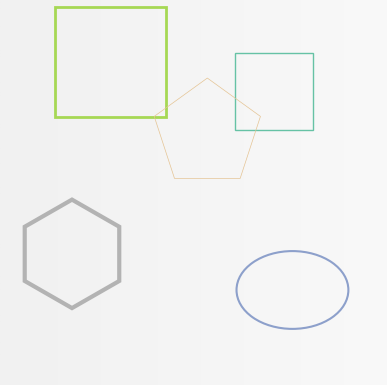[{"shape": "square", "thickness": 1, "radius": 0.5, "center": [0.708, 0.762]}, {"shape": "oval", "thickness": 1.5, "radius": 0.72, "center": [0.755, 0.247]}, {"shape": "square", "thickness": 2, "radius": 0.72, "center": [0.285, 0.839]}, {"shape": "pentagon", "thickness": 0.5, "radius": 0.72, "center": [0.535, 0.653]}, {"shape": "hexagon", "thickness": 3, "radius": 0.7, "center": [0.186, 0.341]}]